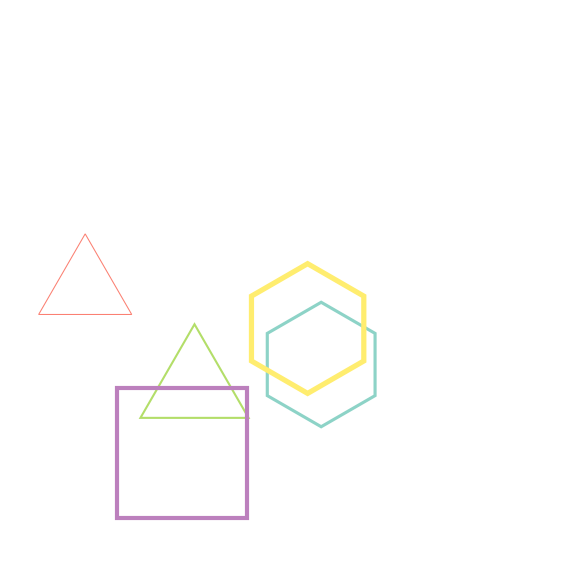[{"shape": "hexagon", "thickness": 1.5, "radius": 0.54, "center": [0.556, 0.368]}, {"shape": "triangle", "thickness": 0.5, "radius": 0.47, "center": [0.148, 0.501]}, {"shape": "triangle", "thickness": 1, "radius": 0.54, "center": [0.337, 0.33]}, {"shape": "square", "thickness": 2, "radius": 0.56, "center": [0.315, 0.215]}, {"shape": "hexagon", "thickness": 2.5, "radius": 0.56, "center": [0.533, 0.43]}]